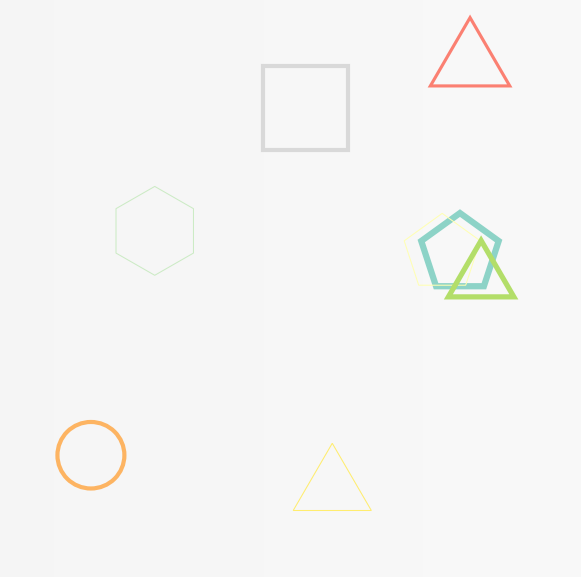[{"shape": "pentagon", "thickness": 3, "radius": 0.35, "center": [0.791, 0.56]}, {"shape": "pentagon", "thickness": 0.5, "radius": 0.34, "center": [0.761, 0.561]}, {"shape": "triangle", "thickness": 1.5, "radius": 0.39, "center": [0.809, 0.89]}, {"shape": "circle", "thickness": 2, "radius": 0.29, "center": [0.156, 0.211]}, {"shape": "triangle", "thickness": 2.5, "radius": 0.33, "center": [0.828, 0.518]}, {"shape": "square", "thickness": 2, "radius": 0.36, "center": [0.525, 0.813]}, {"shape": "hexagon", "thickness": 0.5, "radius": 0.38, "center": [0.266, 0.599]}, {"shape": "triangle", "thickness": 0.5, "radius": 0.39, "center": [0.572, 0.154]}]